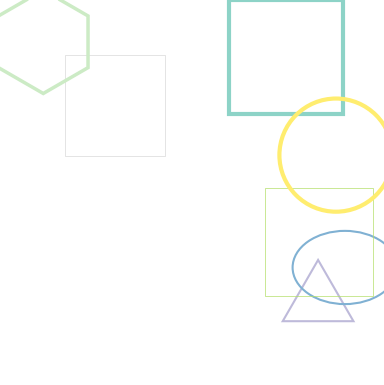[{"shape": "square", "thickness": 3, "radius": 0.74, "center": [0.743, 0.851]}, {"shape": "triangle", "thickness": 1.5, "radius": 0.53, "center": [0.826, 0.219]}, {"shape": "oval", "thickness": 1.5, "radius": 0.68, "center": [0.896, 0.305]}, {"shape": "square", "thickness": 0.5, "radius": 0.7, "center": [0.829, 0.371]}, {"shape": "square", "thickness": 0.5, "radius": 0.65, "center": [0.298, 0.725]}, {"shape": "hexagon", "thickness": 2.5, "radius": 0.67, "center": [0.112, 0.891]}, {"shape": "circle", "thickness": 3, "radius": 0.73, "center": [0.873, 0.597]}]